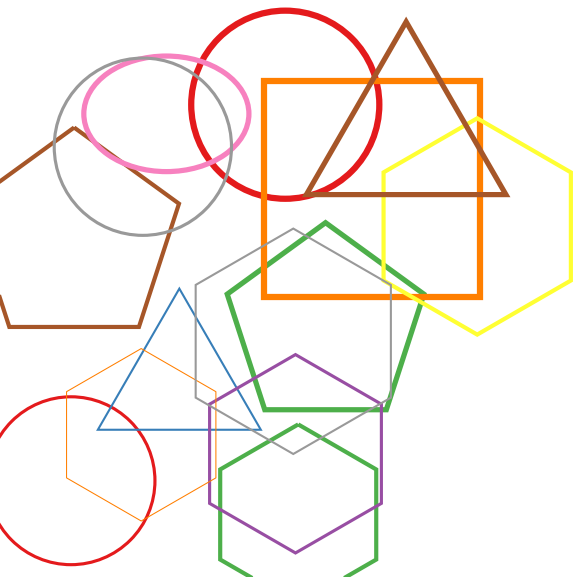[{"shape": "circle", "thickness": 1.5, "radius": 0.73, "center": [0.123, 0.167]}, {"shape": "circle", "thickness": 3, "radius": 0.81, "center": [0.494, 0.818]}, {"shape": "triangle", "thickness": 1, "radius": 0.81, "center": [0.311, 0.336]}, {"shape": "pentagon", "thickness": 2.5, "radius": 0.9, "center": [0.564, 0.434]}, {"shape": "hexagon", "thickness": 2, "radius": 0.78, "center": [0.516, 0.108]}, {"shape": "hexagon", "thickness": 1.5, "radius": 0.86, "center": [0.512, 0.213]}, {"shape": "hexagon", "thickness": 0.5, "radius": 0.75, "center": [0.245, 0.246]}, {"shape": "square", "thickness": 3, "radius": 0.93, "center": [0.644, 0.671]}, {"shape": "hexagon", "thickness": 2, "radius": 0.94, "center": [0.826, 0.607]}, {"shape": "triangle", "thickness": 2.5, "radius": 1.0, "center": [0.703, 0.762]}, {"shape": "pentagon", "thickness": 2, "radius": 0.95, "center": [0.128, 0.587]}, {"shape": "oval", "thickness": 2.5, "radius": 0.71, "center": [0.288, 0.802]}, {"shape": "hexagon", "thickness": 1, "radius": 0.98, "center": [0.508, 0.408]}, {"shape": "circle", "thickness": 1.5, "radius": 0.77, "center": [0.247, 0.745]}]